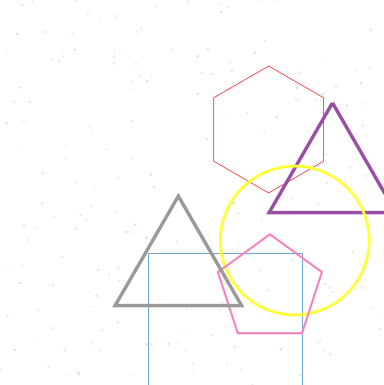[{"shape": "hexagon", "thickness": 0.5, "radius": 0.82, "center": [0.698, 0.664]}, {"shape": "square", "thickness": 0.5, "radius": 0.99, "center": [0.584, 0.145]}, {"shape": "triangle", "thickness": 2.5, "radius": 0.95, "center": [0.864, 0.543]}, {"shape": "circle", "thickness": 2, "radius": 0.97, "center": [0.766, 0.375]}, {"shape": "pentagon", "thickness": 1.5, "radius": 0.71, "center": [0.701, 0.249]}, {"shape": "triangle", "thickness": 2.5, "radius": 0.95, "center": [0.463, 0.301]}]